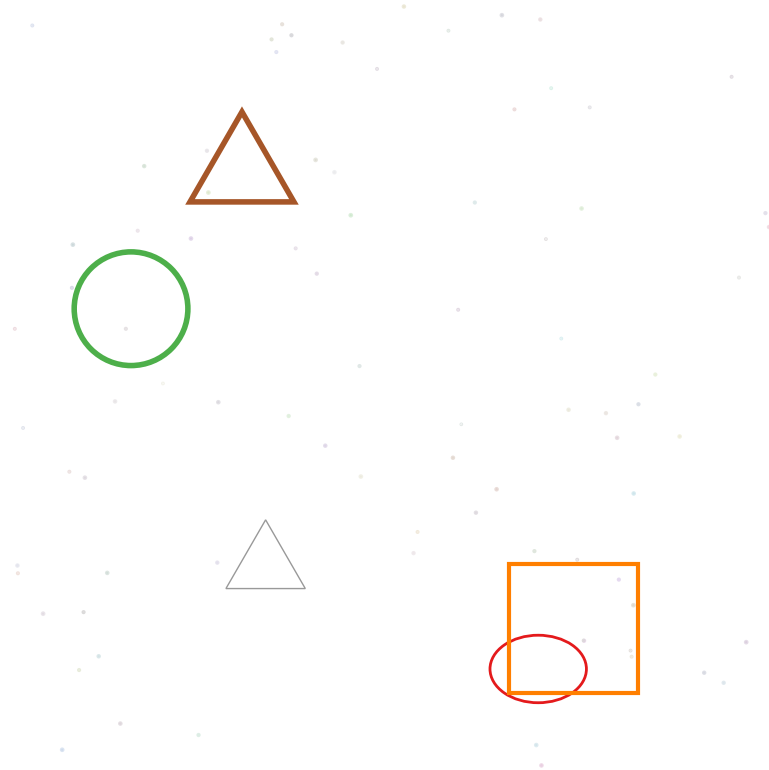[{"shape": "oval", "thickness": 1, "radius": 0.31, "center": [0.699, 0.131]}, {"shape": "circle", "thickness": 2, "radius": 0.37, "center": [0.17, 0.599]}, {"shape": "square", "thickness": 1.5, "radius": 0.42, "center": [0.745, 0.184]}, {"shape": "triangle", "thickness": 2, "radius": 0.39, "center": [0.314, 0.777]}, {"shape": "triangle", "thickness": 0.5, "radius": 0.3, "center": [0.345, 0.265]}]